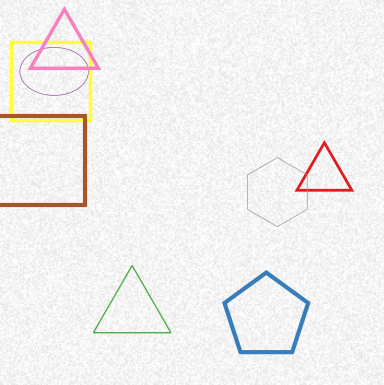[{"shape": "triangle", "thickness": 2, "radius": 0.41, "center": [0.843, 0.547]}, {"shape": "pentagon", "thickness": 3, "radius": 0.57, "center": [0.692, 0.178]}, {"shape": "triangle", "thickness": 1, "radius": 0.58, "center": [0.343, 0.194]}, {"shape": "oval", "thickness": 0.5, "radius": 0.45, "center": [0.141, 0.815]}, {"shape": "square", "thickness": 2.5, "radius": 0.51, "center": [0.131, 0.789]}, {"shape": "square", "thickness": 3, "radius": 0.58, "center": [0.105, 0.582]}, {"shape": "triangle", "thickness": 2.5, "radius": 0.51, "center": [0.167, 0.874]}, {"shape": "hexagon", "thickness": 0.5, "radius": 0.45, "center": [0.72, 0.501]}]